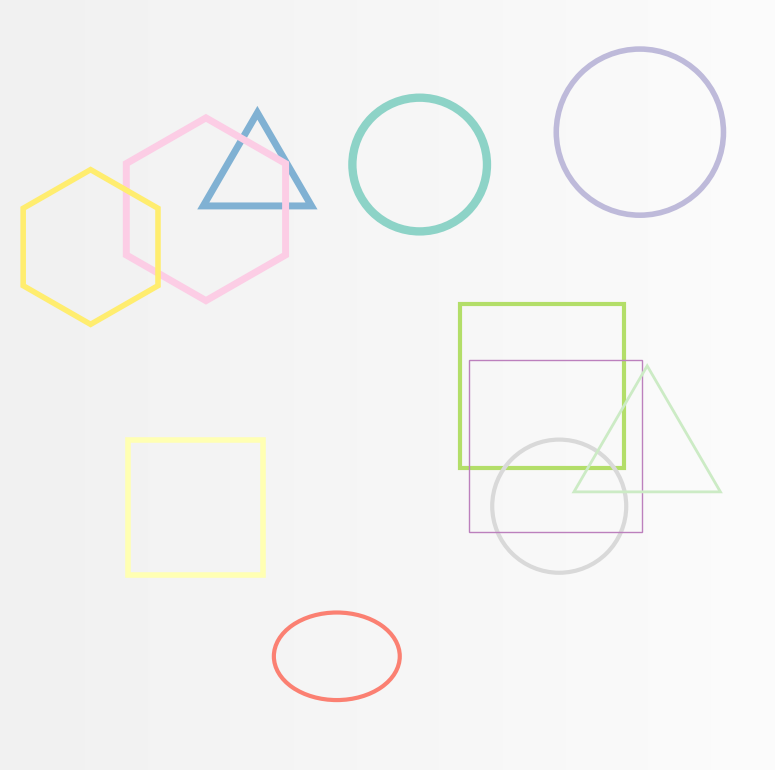[{"shape": "circle", "thickness": 3, "radius": 0.43, "center": [0.542, 0.786]}, {"shape": "square", "thickness": 2, "radius": 0.44, "center": [0.252, 0.341]}, {"shape": "circle", "thickness": 2, "radius": 0.54, "center": [0.826, 0.828]}, {"shape": "oval", "thickness": 1.5, "radius": 0.41, "center": [0.435, 0.148]}, {"shape": "triangle", "thickness": 2.5, "radius": 0.4, "center": [0.332, 0.773]}, {"shape": "square", "thickness": 1.5, "radius": 0.53, "center": [0.699, 0.499]}, {"shape": "hexagon", "thickness": 2.5, "radius": 0.59, "center": [0.266, 0.728]}, {"shape": "circle", "thickness": 1.5, "radius": 0.43, "center": [0.722, 0.343]}, {"shape": "square", "thickness": 0.5, "radius": 0.56, "center": [0.717, 0.421]}, {"shape": "triangle", "thickness": 1, "radius": 0.55, "center": [0.835, 0.416]}, {"shape": "hexagon", "thickness": 2, "radius": 0.5, "center": [0.117, 0.679]}]